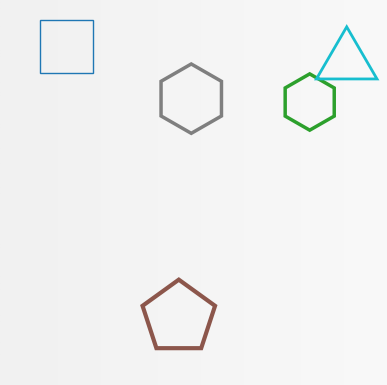[{"shape": "square", "thickness": 1, "radius": 0.34, "center": [0.171, 0.879]}, {"shape": "hexagon", "thickness": 2.5, "radius": 0.37, "center": [0.799, 0.735]}, {"shape": "pentagon", "thickness": 3, "radius": 0.49, "center": [0.461, 0.175]}, {"shape": "hexagon", "thickness": 2.5, "radius": 0.45, "center": [0.494, 0.744]}, {"shape": "triangle", "thickness": 2, "radius": 0.45, "center": [0.895, 0.84]}]